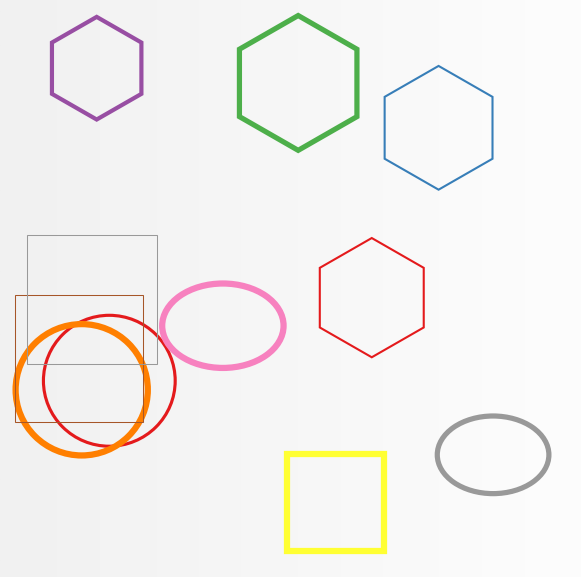[{"shape": "hexagon", "thickness": 1, "radius": 0.52, "center": [0.64, 0.484]}, {"shape": "circle", "thickness": 1.5, "radius": 0.57, "center": [0.188, 0.34]}, {"shape": "hexagon", "thickness": 1, "radius": 0.54, "center": [0.755, 0.778]}, {"shape": "hexagon", "thickness": 2.5, "radius": 0.58, "center": [0.513, 0.856]}, {"shape": "hexagon", "thickness": 2, "radius": 0.44, "center": [0.166, 0.881]}, {"shape": "circle", "thickness": 3, "radius": 0.57, "center": [0.141, 0.324]}, {"shape": "square", "thickness": 3, "radius": 0.42, "center": [0.577, 0.129]}, {"shape": "square", "thickness": 0.5, "radius": 0.55, "center": [0.136, 0.379]}, {"shape": "oval", "thickness": 3, "radius": 0.52, "center": [0.383, 0.435]}, {"shape": "square", "thickness": 0.5, "radius": 0.56, "center": [0.158, 0.48]}, {"shape": "oval", "thickness": 2.5, "radius": 0.48, "center": [0.848, 0.212]}]